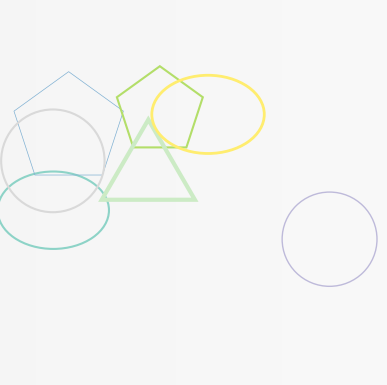[{"shape": "oval", "thickness": 1.5, "radius": 0.72, "center": [0.138, 0.454]}, {"shape": "circle", "thickness": 1, "radius": 0.61, "center": [0.851, 0.379]}, {"shape": "pentagon", "thickness": 0.5, "radius": 0.74, "center": [0.177, 0.665]}, {"shape": "pentagon", "thickness": 1.5, "radius": 0.58, "center": [0.413, 0.711]}, {"shape": "circle", "thickness": 1.5, "radius": 0.67, "center": [0.136, 0.582]}, {"shape": "triangle", "thickness": 3, "radius": 0.69, "center": [0.383, 0.551]}, {"shape": "oval", "thickness": 2, "radius": 0.73, "center": [0.537, 0.703]}]